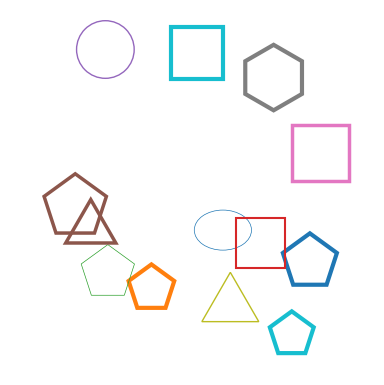[{"shape": "pentagon", "thickness": 3, "radius": 0.37, "center": [0.805, 0.32]}, {"shape": "oval", "thickness": 0.5, "radius": 0.37, "center": [0.579, 0.402]}, {"shape": "pentagon", "thickness": 3, "radius": 0.31, "center": [0.393, 0.251]}, {"shape": "pentagon", "thickness": 0.5, "radius": 0.36, "center": [0.28, 0.292]}, {"shape": "square", "thickness": 1.5, "radius": 0.32, "center": [0.676, 0.369]}, {"shape": "circle", "thickness": 1, "radius": 0.37, "center": [0.274, 0.871]}, {"shape": "triangle", "thickness": 2.5, "radius": 0.38, "center": [0.236, 0.406]}, {"shape": "pentagon", "thickness": 2.5, "radius": 0.43, "center": [0.195, 0.463]}, {"shape": "square", "thickness": 2.5, "radius": 0.37, "center": [0.832, 0.603]}, {"shape": "hexagon", "thickness": 3, "radius": 0.43, "center": [0.711, 0.799]}, {"shape": "triangle", "thickness": 1, "radius": 0.43, "center": [0.598, 0.207]}, {"shape": "pentagon", "thickness": 3, "radius": 0.3, "center": [0.758, 0.131]}, {"shape": "square", "thickness": 3, "radius": 0.34, "center": [0.511, 0.862]}]